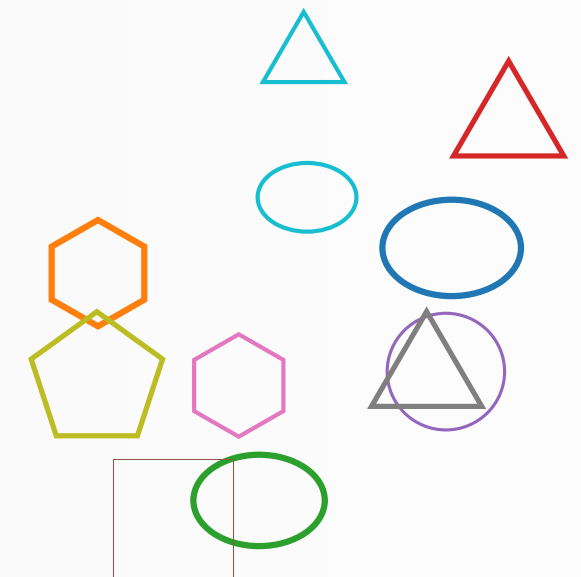[{"shape": "oval", "thickness": 3, "radius": 0.6, "center": [0.777, 0.57]}, {"shape": "hexagon", "thickness": 3, "radius": 0.46, "center": [0.169, 0.526]}, {"shape": "oval", "thickness": 3, "radius": 0.57, "center": [0.446, 0.133]}, {"shape": "triangle", "thickness": 2.5, "radius": 0.55, "center": [0.875, 0.784]}, {"shape": "circle", "thickness": 1.5, "radius": 0.51, "center": [0.767, 0.356]}, {"shape": "square", "thickness": 0.5, "radius": 0.51, "center": [0.298, 0.102]}, {"shape": "hexagon", "thickness": 2, "radius": 0.44, "center": [0.411, 0.332]}, {"shape": "triangle", "thickness": 2.5, "radius": 0.55, "center": [0.734, 0.35]}, {"shape": "pentagon", "thickness": 2.5, "radius": 0.59, "center": [0.167, 0.341]}, {"shape": "oval", "thickness": 2, "radius": 0.42, "center": [0.528, 0.657]}, {"shape": "triangle", "thickness": 2, "radius": 0.4, "center": [0.523, 0.898]}]